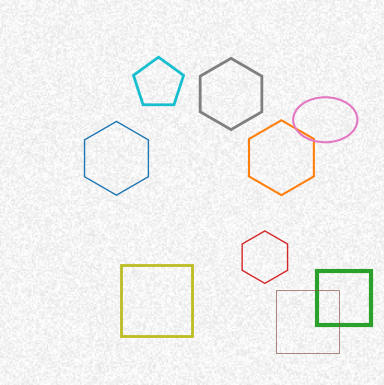[{"shape": "hexagon", "thickness": 1, "radius": 0.48, "center": [0.303, 0.589]}, {"shape": "hexagon", "thickness": 1.5, "radius": 0.49, "center": [0.731, 0.59]}, {"shape": "square", "thickness": 3, "radius": 0.35, "center": [0.894, 0.226]}, {"shape": "hexagon", "thickness": 1, "radius": 0.34, "center": [0.688, 0.332]}, {"shape": "square", "thickness": 0.5, "radius": 0.41, "center": [0.799, 0.166]}, {"shape": "oval", "thickness": 1.5, "radius": 0.42, "center": [0.845, 0.689]}, {"shape": "hexagon", "thickness": 2, "radius": 0.46, "center": [0.6, 0.756]}, {"shape": "square", "thickness": 2, "radius": 0.46, "center": [0.407, 0.219]}, {"shape": "pentagon", "thickness": 2, "radius": 0.34, "center": [0.412, 0.783]}]